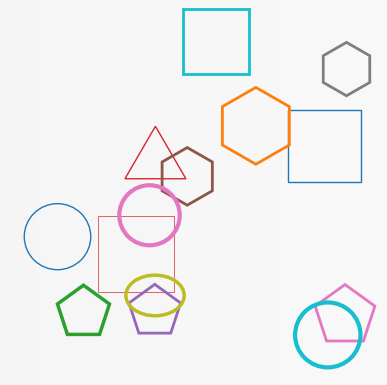[{"shape": "circle", "thickness": 1, "radius": 0.43, "center": [0.148, 0.385]}, {"shape": "square", "thickness": 1, "radius": 0.47, "center": [0.837, 0.621]}, {"shape": "hexagon", "thickness": 2, "radius": 0.5, "center": [0.66, 0.673]}, {"shape": "pentagon", "thickness": 2.5, "radius": 0.35, "center": [0.215, 0.189]}, {"shape": "triangle", "thickness": 1, "radius": 0.45, "center": [0.401, 0.581]}, {"shape": "square", "thickness": 0.5, "radius": 0.49, "center": [0.351, 0.341]}, {"shape": "pentagon", "thickness": 2, "radius": 0.35, "center": [0.399, 0.191]}, {"shape": "hexagon", "thickness": 2, "radius": 0.37, "center": [0.483, 0.542]}, {"shape": "circle", "thickness": 3, "radius": 0.39, "center": [0.386, 0.441]}, {"shape": "pentagon", "thickness": 2, "radius": 0.41, "center": [0.89, 0.18]}, {"shape": "hexagon", "thickness": 2, "radius": 0.35, "center": [0.894, 0.821]}, {"shape": "oval", "thickness": 2.5, "radius": 0.38, "center": [0.4, 0.233]}, {"shape": "square", "thickness": 2, "radius": 0.42, "center": [0.558, 0.893]}, {"shape": "circle", "thickness": 3, "radius": 0.42, "center": [0.846, 0.13]}]